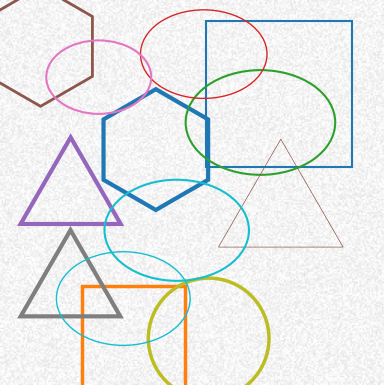[{"shape": "hexagon", "thickness": 3, "radius": 0.78, "center": [0.405, 0.611]}, {"shape": "square", "thickness": 1.5, "radius": 0.95, "center": [0.725, 0.755]}, {"shape": "square", "thickness": 2.5, "radius": 0.67, "center": [0.346, 0.124]}, {"shape": "oval", "thickness": 1.5, "radius": 0.97, "center": [0.676, 0.682]}, {"shape": "oval", "thickness": 1, "radius": 0.82, "center": [0.529, 0.859]}, {"shape": "triangle", "thickness": 3, "radius": 0.75, "center": [0.183, 0.493]}, {"shape": "hexagon", "thickness": 2, "radius": 0.78, "center": [0.105, 0.879]}, {"shape": "triangle", "thickness": 0.5, "radius": 0.93, "center": [0.729, 0.452]}, {"shape": "oval", "thickness": 1.5, "radius": 0.68, "center": [0.256, 0.8]}, {"shape": "triangle", "thickness": 3, "radius": 0.75, "center": [0.183, 0.253]}, {"shape": "circle", "thickness": 2.5, "radius": 0.78, "center": [0.542, 0.121]}, {"shape": "oval", "thickness": 1.5, "radius": 0.94, "center": [0.459, 0.402]}, {"shape": "oval", "thickness": 1, "radius": 0.87, "center": [0.32, 0.225]}]